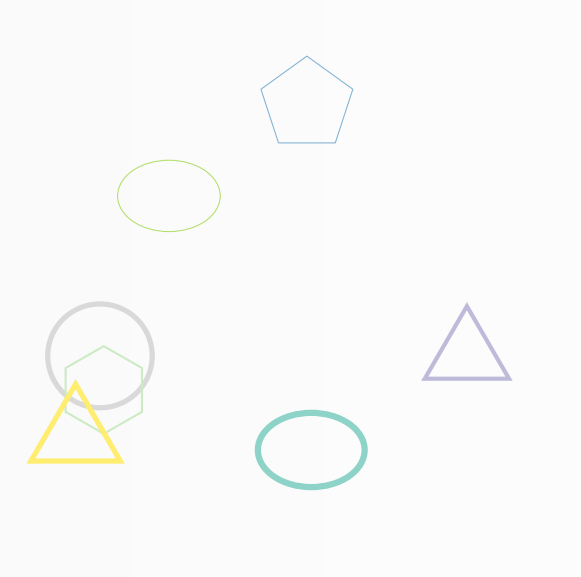[{"shape": "oval", "thickness": 3, "radius": 0.46, "center": [0.535, 0.22]}, {"shape": "triangle", "thickness": 2, "radius": 0.42, "center": [0.803, 0.385]}, {"shape": "pentagon", "thickness": 0.5, "radius": 0.42, "center": [0.528, 0.819]}, {"shape": "oval", "thickness": 0.5, "radius": 0.44, "center": [0.291, 0.66]}, {"shape": "circle", "thickness": 2.5, "radius": 0.45, "center": [0.172, 0.383]}, {"shape": "hexagon", "thickness": 1, "radius": 0.38, "center": [0.179, 0.324]}, {"shape": "triangle", "thickness": 2.5, "radius": 0.44, "center": [0.13, 0.245]}]